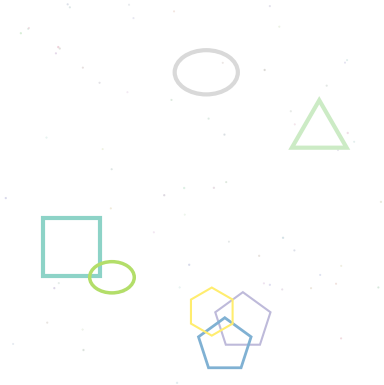[{"shape": "square", "thickness": 3, "radius": 0.37, "center": [0.185, 0.358]}, {"shape": "pentagon", "thickness": 1.5, "radius": 0.38, "center": [0.631, 0.166]}, {"shape": "pentagon", "thickness": 2, "radius": 0.36, "center": [0.584, 0.103]}, {"shape": "oval", "thickness": 2.5, "radius": 0.29, "center": [0.291, 0.28]}, {"shape": "oval", "thickness": 3, "radius": 0.41, "center": [0.536, 0.812]}, {"shape": "triangle", "thickness": 3, "radius": 0.41, "center": [0.829, 0.657]}, {"shape": "hexagon", "thickness": 1.5, "radius": 0.31, "center": [0.55, 0.191]}]